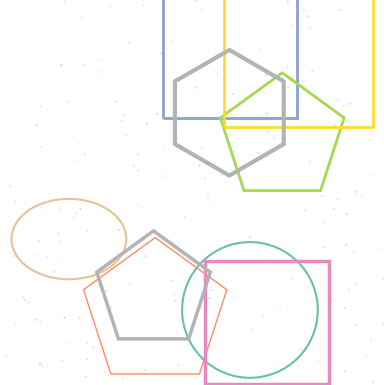[{"shape": "circle", "thickness": 1.5, "radius": 0.88, "center": [0.649, 0.195]}, {"shape": "pentagon", "thickness": 1, "radius": 0.98, "center": [0.403, 0.187]}, {"shape": "square", "thickness": 2, "radius": 0.87, "center": [0.598, 0.868]}, {"shape": "square", "thickness": 2.5, "radius": 0.8, "center": [0.693, 0.162]}, {"shape": "pentagon", "thickness": 2, "radius": 0.85, "center": [0.733, 0.642]}, {"shape": "square", "thickness": 2, "radius": 0.97, "center": [0.775, 0.862]}, {"shape": "oval", "thickness": 1.5, "radius": 0.75, "center": [0.179, 0.379]}, {"shape": "pentagon", "thickness": 2.5, "radius": 0.78, "center": [0.399, 0.245]}, {"shape": "hexagon", "thickness": 3, "radius": 0.82, "center": [0.596, 0.707]}]